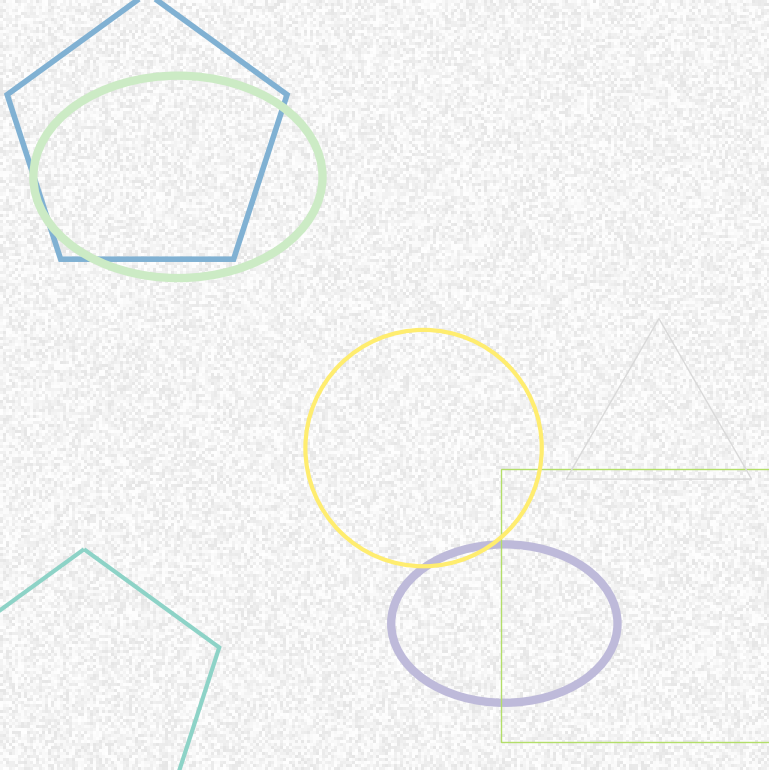[{"shape": "pentagon", "thickness": 1.5, "radius": 0.92, "center": [0.109, 0.102]}, {"shape": "oval", "thickness": 3, "radius": 0.73, "center": [0.655, 0.19]}, {"shape": "pentagon", "thickness": 2, "radius": 0.96, "center": [0.191, 0.818]}, {"shape": "square", "thickness": 0.5, "radius": 0.89, "center": [0.828, 0.214]}, {"shape": "triangle", "thickness": 0.5, "radius": 0.69, "center": [0.856, 0.447]}, {"shape": "oval", "thickness": 3, "radius": 0.94, "center": [0.231, 0.77]}, {"shape": "circle", "thickness": 1.5, "radius": 0.77, "center": [0.55, 0.418]}]